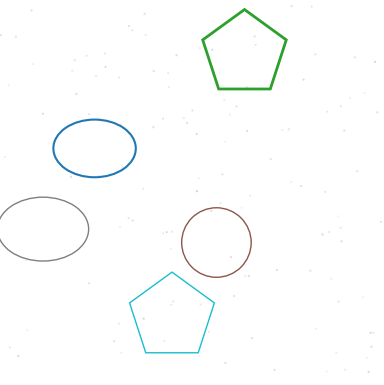[{"shape": "oval", "thickness": 1.5, "radius": 0.54, "center": [0.246, 0.614]}, {"shape": "pentagon", "thickness": 2, "radius": 0.57, "center": [0.635, 0.861]}, {"shape": "circle", "thickness": 1, "radius": 0.45, "center": [0.562, 0.37]}, {"shape": "oval", "thickness": 1, "radius": 0.59, "center": [0.112, 0.405]}, {"shape": "pentagon", "thickness": 1, "radius": 0.58, "center": [0.447, 0.177]}]